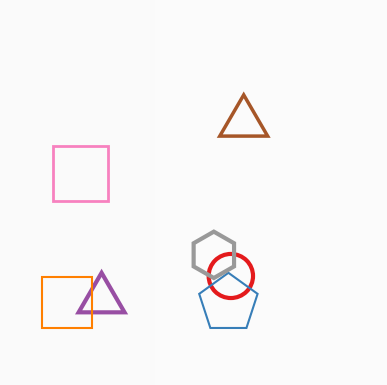[{"shape": "circle", "thickness": 3, "radius": 0.29, "center": [0.596, 0.283]}, {"shape": "pentagon", "thickness": 1.5, "radius": 0.4, "center": [0.589, 0.212]}, {"shape": "triangle", "thickness": 3, "radius": 0.34, "center": [0.262, 0.223]}, {"shape": "square", "thickness": 1.5, "radius": 0.33, "center": [0.172, 0.214]}, {"shape": "triangle", "thickness": 2.5, "radius": 0.36, "center": [0.629, 0.682]}, {"shape": "square", "thickness": 2, "radius": 0.36, "center": [0.207, 0.55]}, {"shape": "hexagon", "thickness": 3, "radius": 0.3, "center": [0.552, 0.338]}]